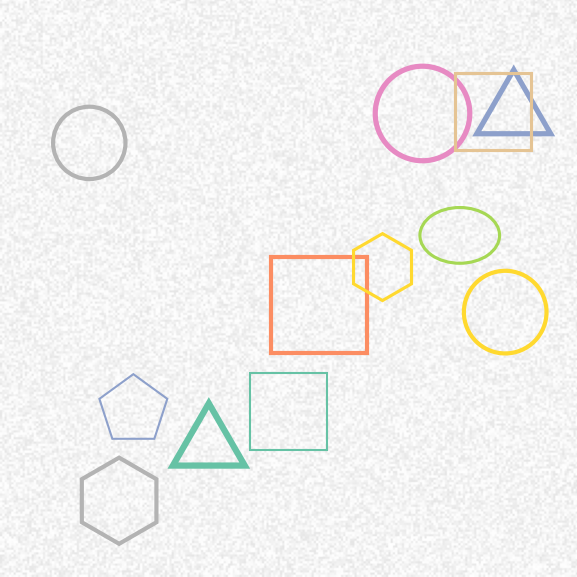[{"shape": "triangle", "thickness": 3, "radius": 0.36, "center": [0.362, 0.229]}, {"shape": "square", "thickness": 1, "radius": 0.33, "center": [0.499, 0.287]}, {"shape": "square", "thickness": 2, "radius": 0.41, "center": [0.553, 0.471]}, {"shape": "triangle", "thickness": 2.5, "radius": 0.37, "center": [0.89, 0.804]}, {"shape": "pentagon", "thickness": 1, "radius": 0.31, "center": [0.231, 0.289]}, {"shape": "circle", "thickness": 2.5, "radius": 0.41, "center": [0.732, 0.803]}, {"shape": "oval", "thickness": 1.5, "radius": 0.34, "center": [0.796, 0.592]}, {"shape": "hexagon", "thickness": 1.5, "radius": 0.29, "center": [0.662, 0.537]}, {"shape": "circle", "thickness": 2, "radius": 0.36, "center": [0.875, 0.459]}, {"shape": "square", "thickness": 1.5, "radius": 0.33, "center": [0.854, 0.806]}, {"shape": "circle", "thickness": 2, "radius": 0.31, "center": [0.155, 0.752]}, {"shape": "hexagon", "thickness": 2, "radius": 0.37, "center": [0.206, 0.132]}]